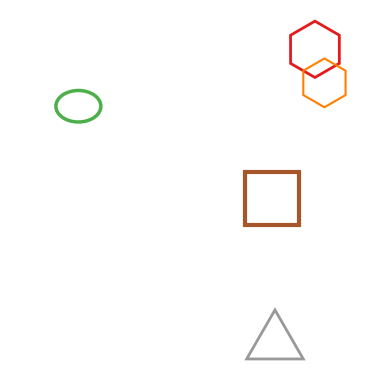[{"shape": "hexagon", "thickness": 2, "radius": 0.37, "center": [0.818, 0.872]}, {"shape": "oval", "thickness": 2.5, "radius": 0.29, "center": [0.204, 0.724]}, {"shape": "hexagon", "thickness": 1.5, "radius": 0.32, "center": [0.843, 0.785]}, {"shape": "square", "thickness": 3, "radius": 0.35, "center": [0.706, 0.485]}, {"shape": "triangle", "thickness": 2, "radius": 0.42, "center": [0.714, 0.11]}]